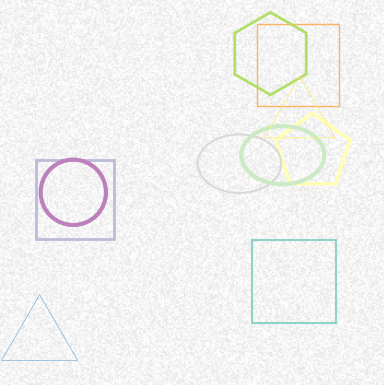[{"shape": "square", "thickness": 1.5, "radius": 0.54, "center": [0.764, 0.269]}, {"shape": "pentagon", "thickness": 2.5, "radius": 0.51, "center": [0.812, 0.605]}, {"shape": "square", "thickness": 2, "radius": 0.51, "center": [0.195, 0.482]}, {"shape": "triangle", "thickness": 0.5, "radius": 0.57, "center": [0.103, 0.121]}, {"shape": "square", "thickness": 1, "radius": 0.53, "center": [0.775, 0.832]}, {"shape": "hexagon", "thickness": 2, "radius": 0.54, "center": [0.703, 0.861]}, {"shape": "oval", "thickness": 1.5, "radius": 0.54, "center": [0.622, 0.575]}, {"shape": "circle", "thickness": 3, "radius": 0.42, "center": [0.19, 0.5]}, {"shape": "oval", "thickness": 3, "radius": 0.54, "center": [0.735, 0.597]}, {"shape": "triangle", "thickness": 0.5, "radius": 0.53, "center": [0.778, 0.695]}]